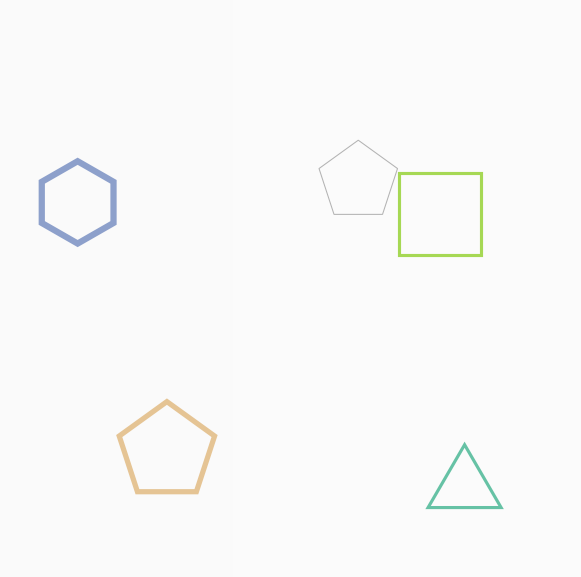[{"shape": "triangle", "thickness": 1.5, "radius": 0.36, "center": [0.799, 0.157]}, {"shape": "hexagon", "thickness": 3, "radius": 0.36, "center": [0.134, 0.649]}, {"shape": "square", "thickness": 1.5, "radius": 0.35, "center": [0.757, 0.629]}, {"shape": "pentagon", "thickness": 2.5, "radius": 0.43, "center": [0.287, 0.217]}, {"shape": "pentagon", "thickness": 0.5, "radius": 0.35, "center": [0.616, 0.685]}]